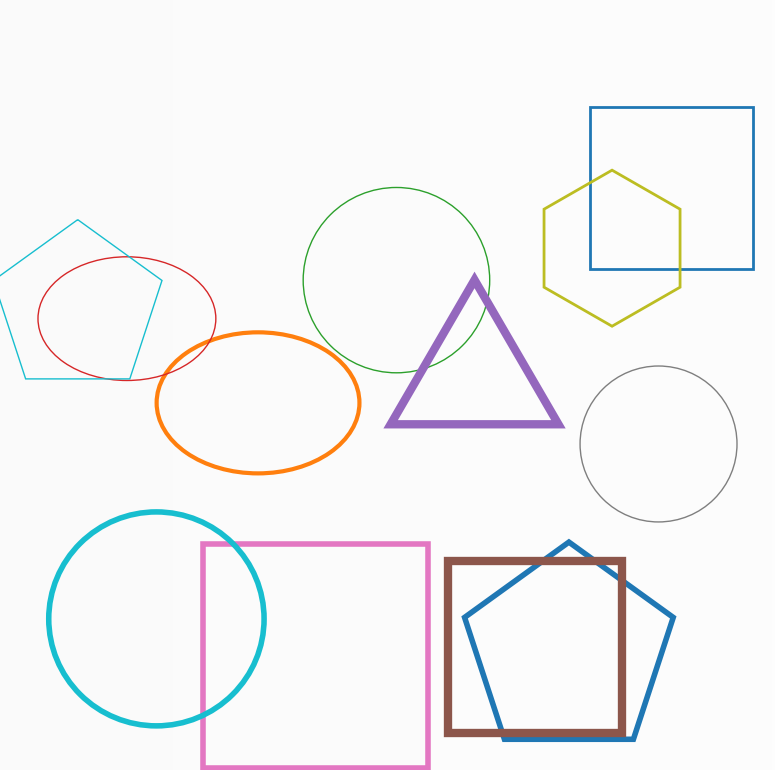[{"shape": "pentagon", "thickness": 2, "radius": 0.71, "center": [0.734, 0.154]}, {"shape": "square", "thickness": 1, "radius": 0.53, "center": [0.866, 0.755]}, {"shape": "oval", "thickness": 1.5, "radius": 0.65, "center": [0.333, 0.477]}, {"shape": "circle", "thickness": 0.5, "radius": 0.6, "center": [0.512, 0.636]}, {"shape": "oval", "thickness": 0.5, "radius": 0.57, "center": [0.164, 0.586]}, {"shape": "triangle", "thickness": 3, "radius": 0.62, "center": [0.612, 0.511]}, {"shape": "square", "thickness": 3, "radius": 0.56, "center": [0.69, 0.16]}, {"shape": "square", "thickness": 2, "radius": 0.73, "center": [0.407, 0.148]}, {"shape": "circle", "thickness": 0.5, "radius": 0.51, "center": [0.85, 0.423]}, {"shape": "hexagon", "thickness": 1, "radius": 0.51, "center": [0.79, 0.678]}, {"shape": "circle", "thickness": 2, "radius": 0.69, "center": [0.202, 0.196]}, {"shape": "pentagon", "thickness": 0.5, "radius": 0.57, "center": [0.1, 0.6]}]